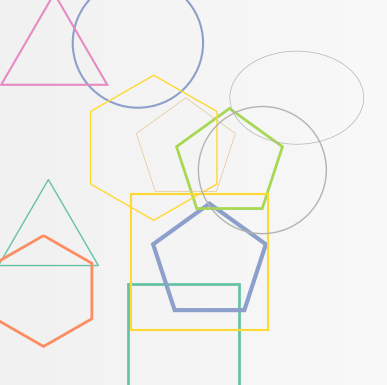[{"shape": "triangle", "thickness": 1, "radius": 0.74, "center": [0.125, 0.385]}, {"shape": "square", "thickness": 2, "radius": 0.71, "center": [0.474, 0.119]}, {"shape": "hexagon", "thickness": 2, "radius": 0.72, "center": [0.112, 0.244]}, {"shape": "circle", "thickness": 1.5, "radius": 0.84, "center": [0.356, 0.888]}, {"shape": "pentagon", "thickness": 3, "radius": 0.76, "center": [0.541, 0.318]}, {"shape": "triangle", "thickness": 1.5, "radius": 0.79, "center": [0.14, 0.859]}, {"shape": "pentagon", "thickness": 2, "radius": 0.72, "center": [0.592, 0.575]}, {"shape": "hexagon", "thickness": 1, "radius": 0.94, "center": [0.397, 0.616]}, {"shape": "square", "thickness": 1.5, "radius": 0.88, "center": [0.514, 0.32]}, {"shape": "pentagon", "thickness": 0.5, "radius": 0.67, "center": [0.48, 0.612]}, {"shape": "oval", "thickness": 0.5, "radius": 0.86, "center": [0.766, 0.746]}, {"shape": "circle", "thickness": 1, "radius": 0.83, "center": [0.677, 0.558]}]